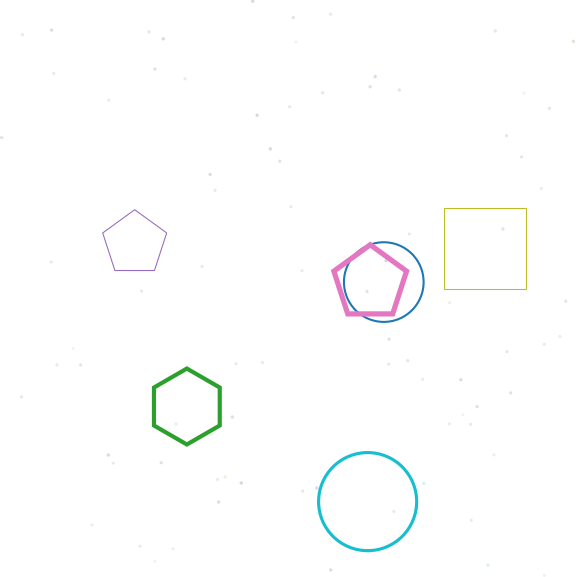[{"shape": "circle", "thickness": 1, "radius": 0.34, "center": [0.665, 0.511]}, {"shape": "hexagon", "thickness": 2, "radius": 0.33, "center": [0.324, 0.295]}, {"shape": "pentagon", "thickness": 0.5, "radius": 0.29, "center": [0.233, 0.578]}, {"shape": "pentagon", "thickness": 2.5, "radius": 0.33, "center": [0.641, 0.509]}, {"shape": "square", "thickness": 0.5, "radius": 0.35, "center": [0.84, 0.569]}, {"shape": "circle", "thickness": 1.5, "radius": 0.42, "center": [0.637, 0.131]}]